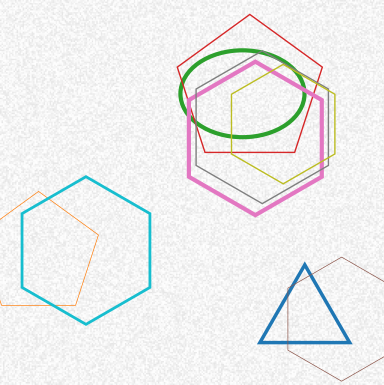[{"shape": "triangle", "thickness": 2.5, "radius": 0.67, "center": [0.792, 0.177]}, {"shape": "pentagon", "thickness": 0.5, "radius": 0.82, "center": [0.1, 0.339]}, {"shape": "oval", "thickness": 3, "radius": 0.81, "center": [0.63, 0.756]}, {"shape": "pentagon", "thickness": 1, "radius": 0.99, "center": [0.649, 0.764]}, {"shape": "hexagon", "thickness": 0.5, "radius": 0.81, "center": [0.887, 0.171]}, {"shape": "hexagon", "thickness": 3, "radius": 1.0, "center": [0.663, 0.641]}, {"shape": "hexagon", "thickness": 1, "radius": 0.99, "center": [0.681, 0.67]}, {"shape": "hexagon", "thickness": 1, "radius": 0.78, "center": [0.736, 0.678]}, {"shape": "hexagon", "thickness": 2, "radius": 0.96, "center": [0.223, 0.349]}]